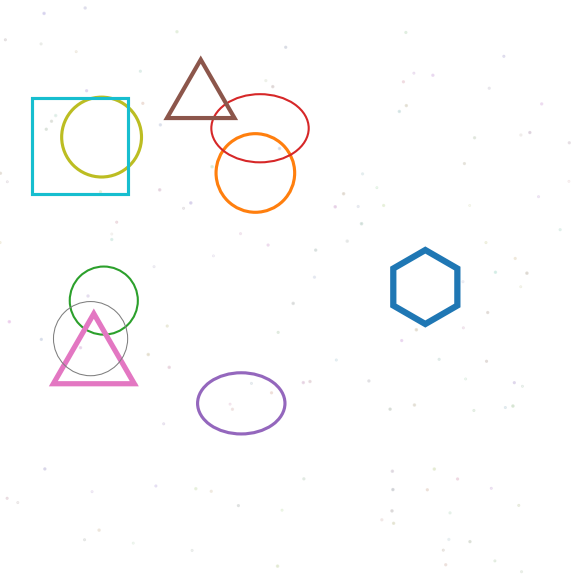[{"shape": "hexagon", "thickness": 3, "radius": 0.32, "center": [0.736, 0.502]}, {"shape": "circle", "thickness": 1.5, "radius": 0.34, "center": [0.442, 0.7]}, {"shape": "circle", "thickness": 1, "radius": 0.29, "center": [0.18, 0.479]}, {"shape": "oval", "thickness": 1, "radius": 0.42, "center": [0.45, 0.777]}, {"shape": "oval", "thickness": 1.5, "radius": 0.38, "center": [0.418, 0.301]}, {"shape": "triangle", "thickness": 2, "radius": 0.34, "center": [0.348, 0.828]}, {"shape": "triangle", "thickness": 2.5, "radius": 0.4, "center": [0.162, 0.375]}, {"shape": "circle", "thickness": 0.5, "radius": 0.32, "center": [0.157, 0.413]}, {"shape": "circle", "thickness": 1.5, "radius": 0.35, "center": [0.176, 0.762]}, {"shape": "square", "thickness": 1.5, "radius": 0.41, "center": [0.139, 0.747]}]